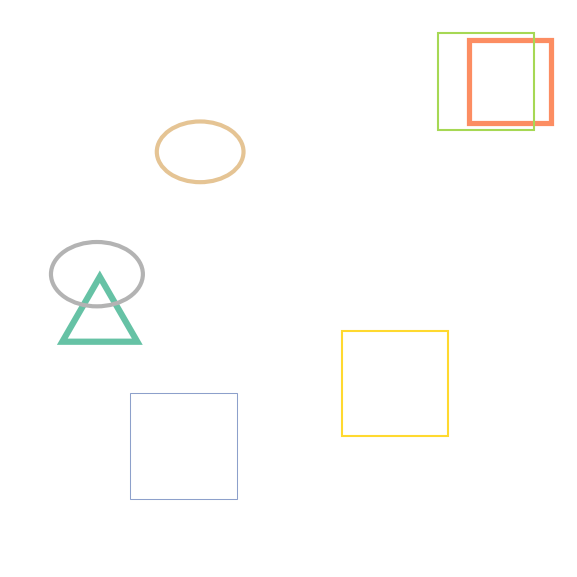[{"shape": "triangle", "thickness": 3, "radius": 0.37, "center": [0.173, 0.445]}, {"shape": "square", "thickness": 2.5, "radius": 0.36, "center": [0.883, 0.858]}, {"shape": "square", "thickness": 0.5, "radius": 0.46, "center": [0.318, 0.227]}, {"shape": "square", "thickness": 1, "radius": 0.42, "center": [0.842, 0.858]}, {"shape": "square", "thickness": 1, "radius": 0.46, "center": [0.684, 0.335]}, {"shape": "oval", "thickness": 2, "radius": 0.38, "center": [0.347, 0.736]}, {"shape": "oval", "thickness": 2, "radius": 0.4, "center": [0.168, 0.524]}]